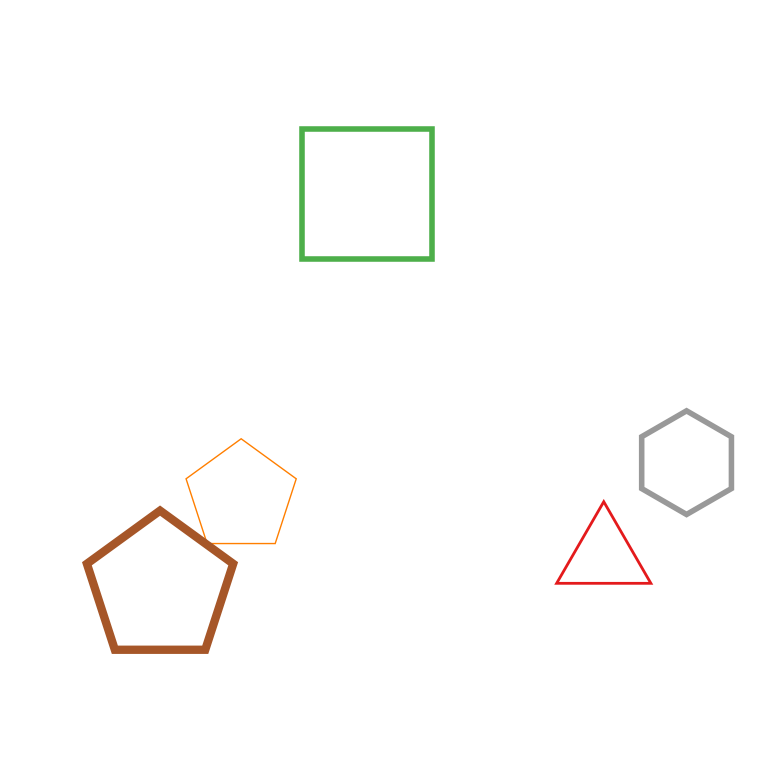[{"shape": "triangle", "thickness": 1, "radius": 0.35, "center": [0.784, 0.278]}, {"shape": "square", "thickness": 2, "radius": 0.42, "center": [0.477, 0.748]}, {"shape": "pentagon", "thickness": 0.5, "radius": 0.38, "center": [0.313, 0.355]}, {"shape": "pentagon", "thickness": 3, "radius": 0.5, "center": [0.208, 0.237]}, {"shape": "hexagon", "thickness": 2, "radius": 0.34, "center": [0.892, 0.399]}]